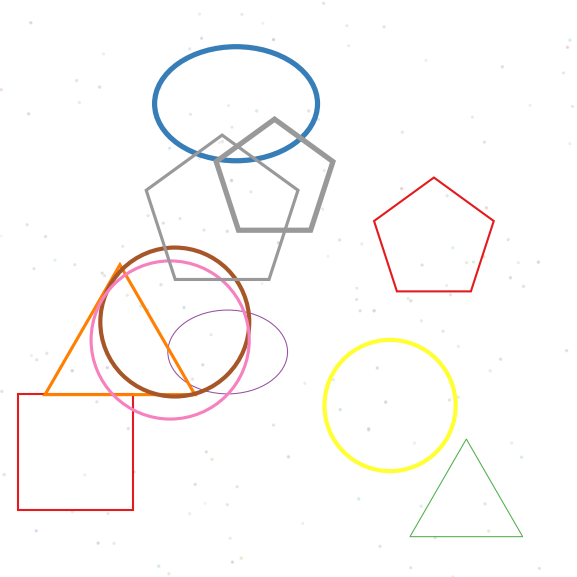[{"shape": "pentagon", "thickness": 1, "radius": 0.54, "center": [0.751, 0.583]}, {"shape": "square", "thickness": 1, "radius": 0.5, "center": [0.131, 0.217]}, {"shape": "oval", "thickness": 2.5, "radius": 0.71, "center": [0.409, 0.82]}, {"shape": "triangle", "thickness": 0.5, "radius": 0.56, "center": [0.807, 0.126]}, {"shape": "oval", "thickness": 0.5, "radius": 0.52, "center": [0.394, 0.39]}, {"shape": "triangle", "thickness": 1.5, "radius": 0.75, "center": [0.208, 0.391]}, {"shape": "circle", "thickness": 2, "radius": 0.57, "center": [0.675, 0.297]}, {"shape": "circle", "thickness": 2, "radius": 0.64, "center": [0.303, 0.441]}, {"shape": "circle", "thickness": 1.5, "radius": 0.68, "center": [0.295, 0.41]}, {"shape": "pentagon", "thickness": 1.5, "radius": 0.69, "center": [0.385, 0.627]}, {"shape": "pentagon", "thickness": 2.5, "radius": 0.53, "center": [0.475, 0.686]}]